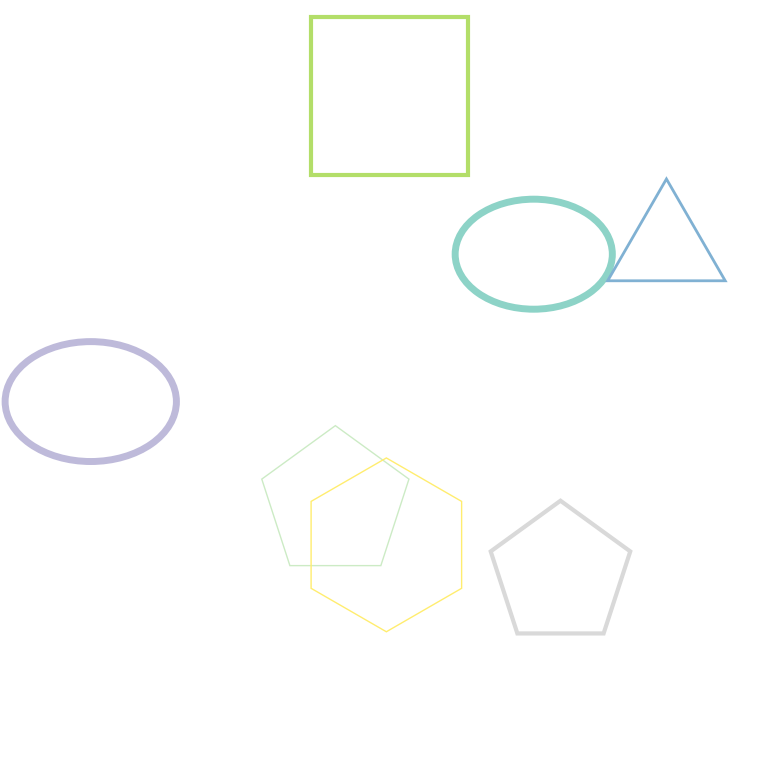[{"shape": "oval", "thickness": 2.5, "radius": 0.51, "center": [0.693, 0.67]}, {"shape": "oval", "thickness": 2.5, "radius": 0.56, "center": [0.118, 0.478]}, {"shape": "triangle", "thickness": 1, "radius": 0.44, "center": [0.866, 0.679]}, {"shape": "square", "thickness": 1.5, "radius": 0.51, "center": [0.506, 0.875]}, {"shape": "pentagon", "thickness": 1.5, "radius": 0.48, "center": [0.728, 0.254]}, {"shape": "pentagon", "thickness": 0.5, "radius": 0.5, "center": [0.436, 0.347]}, {"shape": "hexagon", "thickness": 0.5, "radius": 0.56, "center": [0.502, 0.292]}]